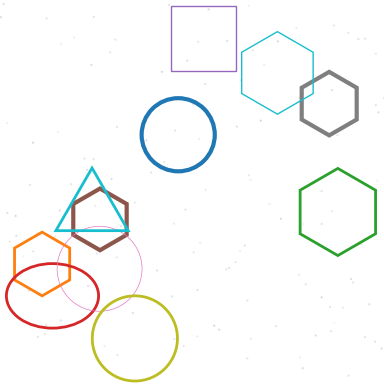[{"shape": "circle", "thickness": 3, "radius": 0.47, "center": [0.463, 0.65]}, {"shape": "hexagon", "thickness": 2, "radius": 0.41, "center": [0.109, 0.314]}, {"shape": "hexagon", "thickness": 2, "radius": 0.57, "center": [0.878, 0.449]}, {"shape": "oval", "thickness": 2, "radius": 0.6, "center": [0.136, 0.232]}, {"shape": "square", "thickness": 1, "radius": 0.42, "center": [0.528, 0.9]}, {"shape": "hexagon", "thickness": 3, "radius": 0.4, "center": [0.26, 0.43]}, {"shape": "circle", "thickness": 0.5, "radius": 0.55, "center": [0.259, 0.302]}, {"shape": "hexagon", "thickness": 3, "radius": 0.41, "center": [0.855, 0.731]}, {"shape": "circle", "thickness": 2, "radius": 0.55, "center": [0.35, 0.121]}, {"shape": "triangle", "thickness": 2, "radius": 0.54, "center": [0.239, 0.455]}, {"shape": "hexagon", "thickness": 1, "radius": 0.54, "center": [0.721, 0.811]}]